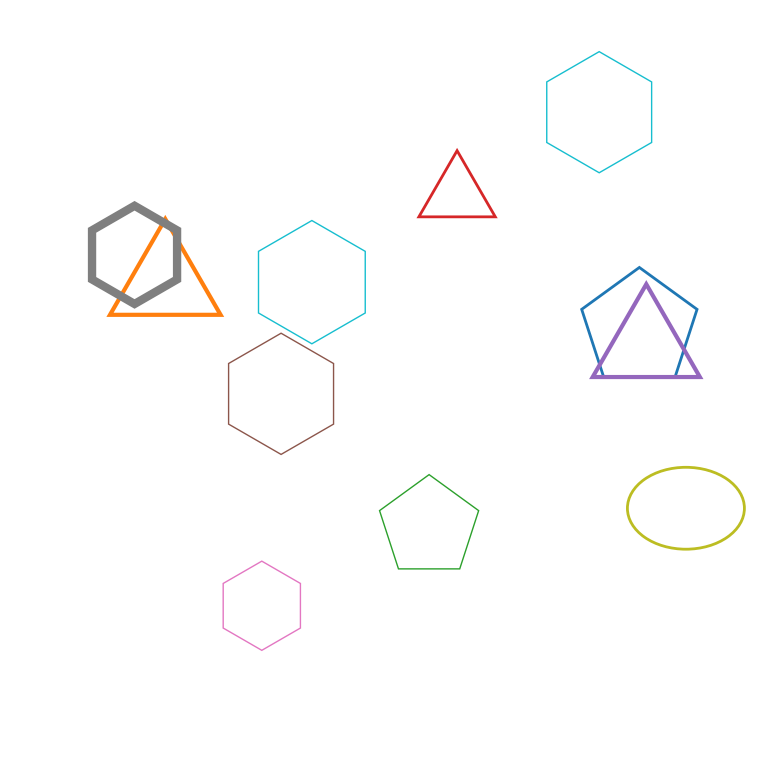[{"shape": "pentagon", "thickness": 1, "radius": 0.39, "center": [0.83, 0.574]}, {"shape": "triangle", "thickness": 1.5, "radius": 0.41, "center": [0.215, 0.633]}, {"shape": "pentagon", "thickness": 0.5, "radius": 0.34, "center": [0.557, 0.316]}, {"shape": "triangle", "thickness": 1, "radius": 0.29, "center": [0.594, 0.747]}, {"shape": "triangle", "thickness": 1.5, "radius": 0.4, "center": [0.839, 0.551]}, {"shape": "hexagon", "thickness": 0.5, "radius": 0.39, "center": [0.365, 0.489]}, {"shape": "hexagon", "thickness": 0.5, "radius": 0.29, "center": [0.34, 0.213]}, {"shape": "hexagon", "thickness": 3, "radius": 0.32, "center": [0.175, 0.669]}, {"shape": "oval", "thickness": 1, "radius": 0.38, "center": [0.891, 0.34]}, {"shape": "hexagon", "thickness": 0.5, "radius": 0.39, "center": [0.778, 0.854]}, {"shape": "hexagon", "thickness": 0.5, "radius": 0.4, "center": [0.405, 0.634]}]